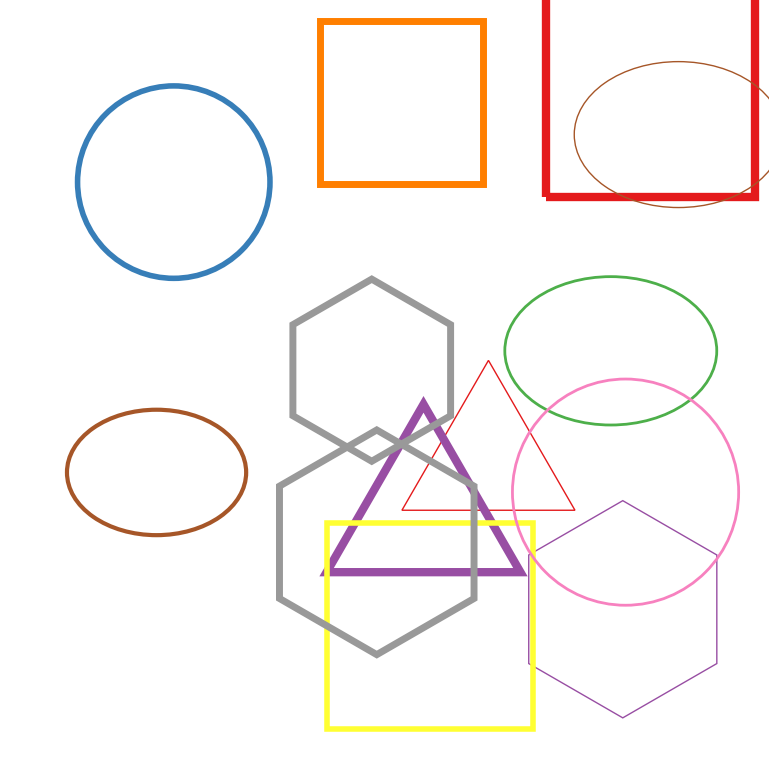[{"shape": "triangle", "thickness": 0.5, "radius": 0.65, "center": [0.634, 0.402]}, {"shape": "square", "thickness": 3, "radius": 0.68, "center": [0.845, 0.88]}, {"shape": "circle", "thickness": 2, "radius": 0.62, "center": [0.226, 0.763]}, {"shape": "oval", "thickness": 1, "radius": 0.69, "center": [0.793, 0.544]}, {"shape": "hexagon", "thickness": 0.5, "radius": 0.71, "center": [0.809, 0.209]}, {"shape": "triangle", "thickness": 3, "radius": 0.73, "center": [0.55, 0.33]}, {"shape": "square", "thickness": 2.5, "radius": 0.53, "center": [0.521, 0.867]}, {"shape": "square", "thickness": 2, "radius": 0.67, "center": [0.559, 0.187]}, {"shape": "oval", "thickness": 0.5, "radius": 0.68, "center": [0.881, 0.825]}, {"shape": "oval", "thickness": 1.5, "radius": 0.58, "center": [0.203, 0.386]}, {"shape": "circle", "thickness": 1, "radius": 0.73, "center": [0.812, 0.361]}, {"shape": "hexagon", "thickness": 2.5, "radius": 0.73, "center": [0.489, 0.296]}, {"shape": "hexagon", "thickness": 2.5, "radius": 0.59, "center": [0.483, 0.519]}]